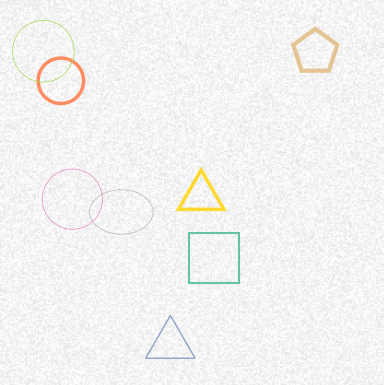[{"shape": "square", "thickness": 1.5, "radius": 0.33, "center": [0.557, 0.33]}, {"shape": "circle", "thickness": 2.5, "radius": 0.3, "center": [0.158, 0.79]}, {"shape": "triangle", "thickness": 1, "radius": 0.37, "center": [0.442, 0.107]}, {"shape": "circle", "thickness": 0.5, "radius": 0.39, "center": [0.188, 0.483]}, {"shape": "circle", "thickness": 0.5, "radius": 0.4, "center": [0.113, 0.867]}, {"shape": "triangle", "thickness": 2.5, "radius": 0.34, "center": [0.523, 0.49]}, {"shape": "pentagon", "thickness": 3, "radius": 0.3, "center": [0.819, 0.865]}, {"shape": "oval", "thickness": 0.5, "radius": 0.41, "center": [0.315, 0.449]}]